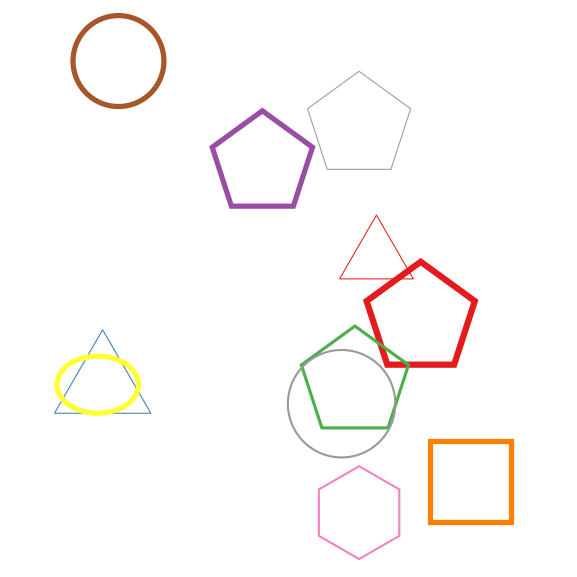[{"shape": "triangle", "thickness": 0.5, "radius": 0.37, "center": [0.652, 0.553]}, {"shape": "pentagon", "thickness": 3, "radius": 0.49, "center": [0.728, 0.447]}, {"shape": "triangle", "thickness": 0.5, "radius": 0.48, "center": [0.178, 0.332]}, {"shape": "pentagon", "thickness": 1.5, "radius": 0.49, "center": [0.615, 0.337]}, {"shape": "pentagon", "thickness": 2.5, "radius": 0.46, "center": [0.454, 0.716]}, {"shape": "square", "thickness": 2.5, "radius": 0.35, "center": [0.815, 0.165]}, {"shape": "oval", "thickness": 2.5, "radius": 0.35, "center": [0.169, 0.333]}, {"shape": "circle", "thickness": 2.5, "radius": 0.39, "center": [0.205, 0.893]}, {"shape": "hexagon", "thickness": 1, "radius": 0.4, "center": [0.622, 0.111]}, {"shape": "circle", "thickness": 1, "radius": 0.47, "center": [0.592, 0.3]}, {"shape": "pentagon", "thickness": 0.5, "radius": 0.47, "center": [0.622, 0.782]}]